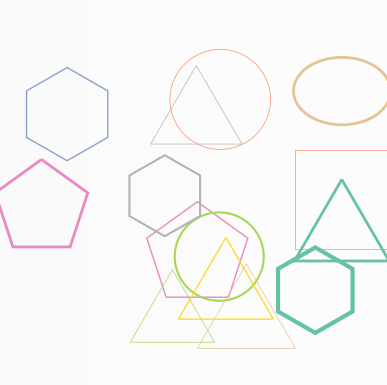[{"shape": "triangle", "thickness": 2, "radius": 0.71, "center": [0.882, 0.393]}, {"shape": "hexagon", "thickness": 3, "radius": 0.55, "center": [0.814, 0.246]}, {"shape": "square", "thickness": 0.5, "radius": 0.64, "center": [0.891, 0.482]}, {"shape": "circle", "thickness": 0.5, "radius": 0.65, "center": [0.568, 0.742]}, {"shape": "hexagon", "thickness": 1, "radius": 0.6, "center": [0.173, 0.704]}, {"shape": "pentagon", "thickness": 2, "radius": 0.63, "center": [0.107, 0.46]}, {"shape": "pentagon", "thickness": 1, "radius": 0.69, "center": [0.509, 0.339]}, {"shape": "triangle", "thickness": 0.5, "radius": 0.63, "center": [0.445, 0.174]}, {"shape": "circle", "thickness": 1.5, "radius": 0.57, "center": [0.566, 0.334]}, {"shape": "triangle", "thickness": 1, "radius": 0.71, "center": [0.583, 0.242]}, {"shape": "triangle", "thickness": 0.5, "radius": 0.73, "center": [0.636, 0.168]}, {"shape": "oval", "thickness": 2, "radius": 0.63, "center": [0.883, 0.764]}, {"shape": "hexagon", "thickness": 1.5, "radius": 0.53, "center": [0.425, 0.492]}, {"shape": "triangle", "thickness": 0.5, "radius": 0.68, "center": [0.507, 0.694]}]